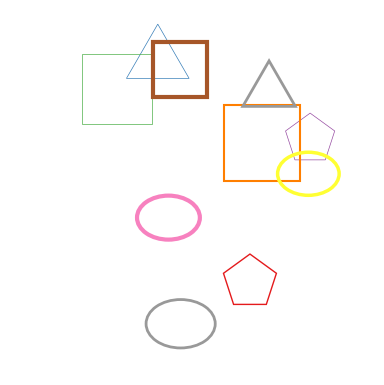[{"shape": "pentagon", "thickness": 1, "radius": 0.36, "center": [0.649, 0.268]}, {"shape": "triangle", "thickness": 0.5, "radius": 0.47, "center": [0.41, 0.843]}, {"shape": "square", "thickness": 0.5, "radius": 0.46, "center": [0.305, 0.769]}, {"shape": "pentagon", "thickness": 0.5, "radius": 0.34, "center": [0.806, 0.639]}, {"shape": "square", "thickness": 1.5, "radius": 0.5, "center": [0.68, 0.628]}, {"shape": "oval", "thickness": 2.5, "radius": 0.4, "center": [0.801, 0.549]}, {"shape": "square", "thickness": 3, "radius": 0.36, "center": [0.468, 0.82]}, {"shape": "oval", "thickness": 3, "radius": 0.41, "center": [0.438, 0.435]}, {"shape": "triangle", "thickness": 2, "radius": 0.39, "center": [0.699, 0.763]}, {"shape": "oval", "thickness": 2, "radius": 0.45, "center": [0.469, 0.159]}]